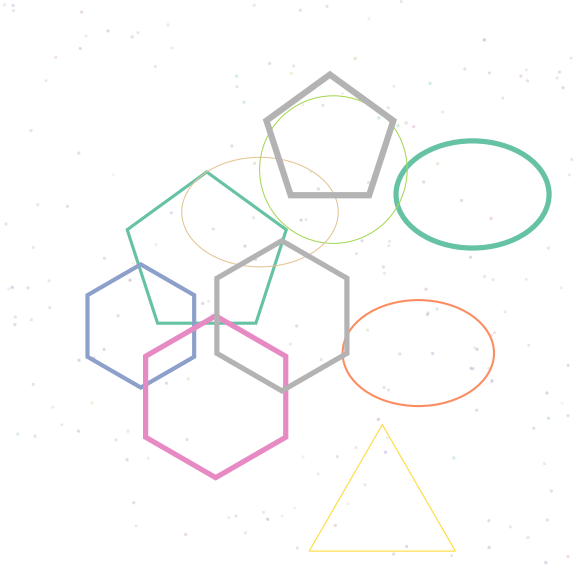[{"shape": "pentagon", "thickness": 1.5, "radius": 0.72, "center": [0.358, 0.557]}, {"shape": "oval", "thickness": 2.5, "radius": 0.66, "center": [0.818, 0.662]}, {"shape": "oval", "thickness": 1, "radius": 0.66, "center": [0.724, 0.388]}, {"shape": "hexagon", "thickness": 2, "radius": 0.53, "center": [0.244, 0.435]}, {"shape": "hexagon", "thickness": 2.5, "radius": 0.7, "center": [0.373, 0.312]}, {"shape": "circle", "thickness": 0.5, "radius": 0.64, "center": [0.577, 0.705]}, {"shape": "triangle", "thickness": 0.5, "radius": 0.73, "center": [0.662, 0.118]}, {"shape": "oval", "thickness": 0.5, "radius": 0.68, "center": [0.45, 0.632]}, {"shape": "hexagon", "thickness": 2.5, "radius": 0.65, "center": [0.488, 0.452]}, {"shape": "pentagon", "thickness": 3, "radius": 0.58, "center": [0.571, 0.754]}]